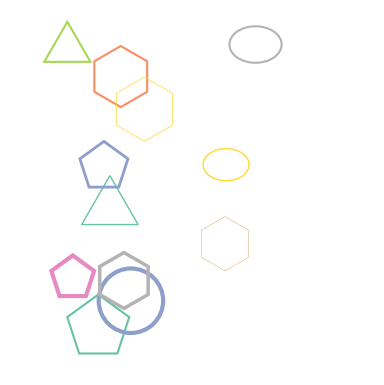[{"shape": "triangle", "thickness": 1, "radius": 0.42, "center": [0.285, 0.459]}, {"shape": "pentagon", "thickness": 1.5, "radius": 0.42, "center": [0.255, 0.15]}, {"shape": "hexagon", "thickness": 1.5, "radius": 0.4, "center": [0.314, 0.801]}, {"shape": "circle", "thickness": 3, "radius": 0.42, "center": [0.34, 0.219]}, {"shape": "pentagon", "thickness": 2, "radius": 0.33, "center": [0.27, 0.567]}, {"shape": "pentagon", "thickness": 3, "radius": 0.29, "center": [0.189, 0.278]}, {"shape": "triangle", "thickness": 1.5, "radius": 0.35, "center": [0.175, 0.874]}, {"shape": "hexagon", "thickness": 0.5, "radius": 0.42, "center": [0.375, 0.716]}, {"shape": "oval", "thickness": 1, "radius": 0.3, "center": [0.587, 0.572]}, {"shape": "hexagon", "thickness": 0.5, "radius": 0.35, "center": [0.585, 0.367]}, {"shape": "hexagon", "thickness": 2.5, "radius": 0.36, "center": [0.322, 0.271]}, {"shape": "oval", "thickness": 1.5, "radius": 0.34, "center": [0.664, 0.884]}]